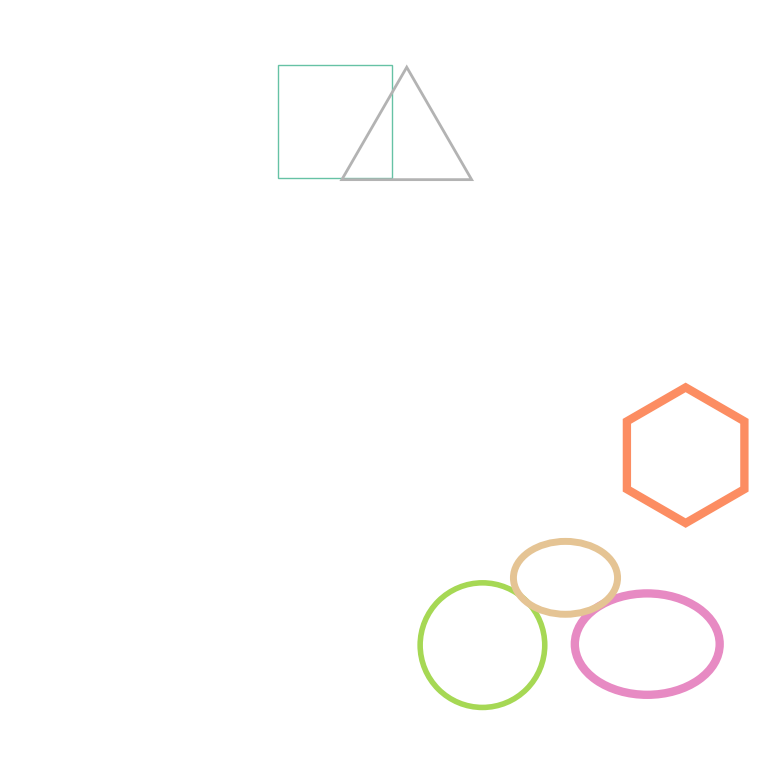[{"shape": "square", "thickness": 0.5, "radius": 0.37, "center": [0.435, 0.842]}, {"shape": "hexagon", "thickness": 3, "radius": 0.44, "center": [0.89, 0.409]}, {"shape": "oval", "thickness": 3, "radius": 0.47, "center": [0.841, 0.164]}, {"shape": "circle", "thickness": 2, "radius": 0.4, "center": [0.627, 0.162]}, {"shape": "oval", "thickness": 2.5, "radius": 0.34, "center": [0.734, 0.25]}, {"shape": "triangle", "thickness": 1, "radius": 0.49, "center": [0.528, 0.815]}]